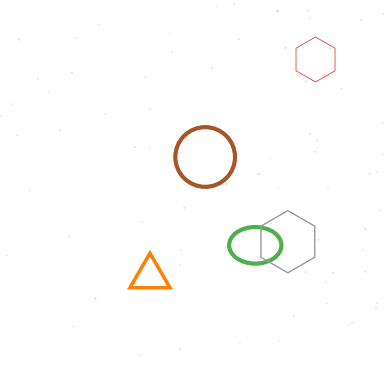[{"shape": "hexagon", "thickness": 0.5, "radius": 0.29, "center": [0.82, 0.845]}, {"shape": "oval", "thickness": 3, "radius": 0.34, "center": [0.663, 0.363]}, {"shape": "triangle", "thickness": 2.5, "radius": 0.3, "center": [0.39, 0.283]}, {"shape": "circle", "thickness": 3, "radius": 0.39, "center": [0.533, 0.592]}, {"shape": "hexagon", "thickness": 1, "radius": 0.4, "center": [0.748, 0.372]}]